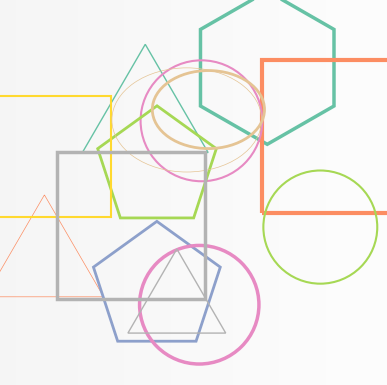[{"shape": "triangle", "thickness": 1, "radius": 0.94, "center": [0.375, 0.698]}, {"shape": "hexagon", "thickness": 2.5, "radius": 0.99, "center": [0.69, 0.824]}, {"shape": "square", "thickness": 3, "radius": 0.99, "center": [0.873, 0.645]}, {"shape": "triangle", "thickness": 0.5, "radius": 0.88, "center": [0.115, 0.317]}, {"shape": "pentagon", "thickness": 2, "radius": 0.86, "center": [0.405, 0.253]}, {"shape": "circle", "thickness": 1.5, "radius": 0.79, "center": [0.52, 0.686]}, {"shape": "circle", "thickness": 2.5, "radius": 0.77, "center": [0.514, 0.209]}, {"shape": "pentagon", "thickness": 2, "radius": 0.8, "center": [0.405, 0.564]}, {"shape": "circle", "thickness": 1.5, "radius": 0.73, "center": [0.827, 0.41]}, {"shape": "square", "thickness": 1.5, "radius": 0.78, "center": [0.13, 0.594]}, {"shape": "oval", "thickness": 0.5, "radius": 0.97, "center": [0.482, 0.688]}, {"shape": "oval", "thickness": 2, "radius": 0.72, "center": [0.538, 0.715]}, {"shape": "triangle", "thickness": 1, "radius": 0.73, "center": [0.456, 0.208]}, {"shape": "square", "thickness": 2.5, "radius": 0.96, "center": [0.339, 0.414]}]